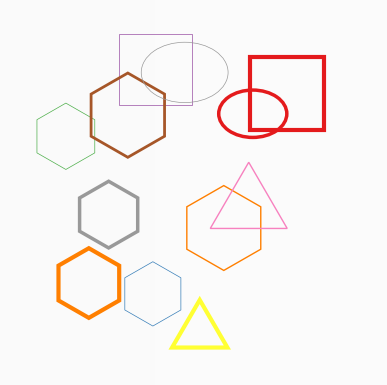[{"shape": "oval", "thickness": 2.5, "radius": 0.44, "center": [0.652, 0.705]}, {"shape": "square", "thickness": 3, "radius": 0.48, "center": [0.741, 0.757]}, {"shape": "hexagon", "thickness": 0.5, "radius": 0.42, "center": [0.394, 0.237]}, {"shape": "hexagon", "thickness": 0.5, "radius": 0.43, "center": [0.17, 0.646]}, {"shape": "square", "thickness": 0.5, "radius": 0.47, "center": [0.401, 0.819]}, {"shape": "hexagon", "thickness": 3, "radius": 0.45, "center": [0.229, 0.265]}, {"shape": "hexagon", "thickness": 1, "radius": 0.55, "center": [0.578, 0.408]}, {"shape": "triangle", "thickness": 3, "radius": 0.41, "center": [0.515, 0.139]}, {"shape": "hexagon", "thickness": 2, "radius": 0.55, "center": [0.33, 0.701]}, {"shape": "triangle", "thickness": 1, "radius": 0.57, "center": [0.642, 0.464]}, {"shape": "hexagon", "thickness": 2.5, "radius": 0.43, "center": [0.28, 0.443]}, {"shape": "oval", "thickness": 0.5, "radius": 0.56, "center": [0.477, 0.812]}]